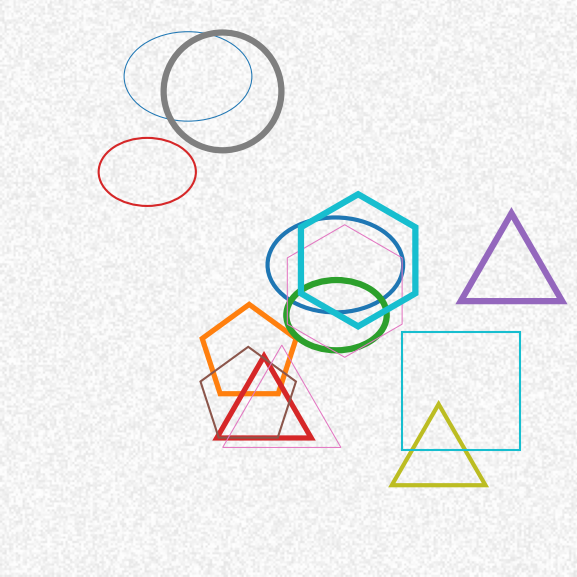[{"shape": "oval", "thickness": 0.5, "radius": 0.55, "center": [0.326, 0.867]}, {"shape": "oval", "thickness": 2, "radius": 0.59, "center": [0.581, 0.54]}, {"shape": "pentagon", "thickness": 2.5, "radius": 0.43, "center": [0.431, 0.387]}, {"shape": "oval", "thickness": 3, "radius": 0.43, "center": [0.583, 0.453]}, {"shape": "oval", "thickness": 1, "radius": 0.42, "center": [0.255, 0.701]}, {"shape": "triangle", "thickness": 2.5, "radius": 0.47, "center": [0.457, 0.288]}, {"shape": "triangle", "thickness": 3, "radius": 0.51, "center": [0.886, 0.528]}, {"shape": "pentagon", "thickness": 1, "radius": 0.43, "center": [0.43, 0.312]}, {"shape": "hexagon", "thickness": 0.5, "radius": 0.57, "center": [0.597, 0.495]}, {"shape": "triangle", "thickness": 0.5, "radius": 0.59, "center": [0.488, 0.283]}, {"shape": "circle", "thickness": 3, "radius": 0.51, "center": [0.385, 0.841]}, {"shape": "triangle", "thickness": 2, "radius": 0.47, "center": [0.76, 0.206]}, {"shape": "hexagon", "thickness": 3, "radius": 0.57, "center": [0.62, 0.548]}, {"shape": "square", "thickness": 1, "radius": 0.51, "center": [0.798, 0.322]}]